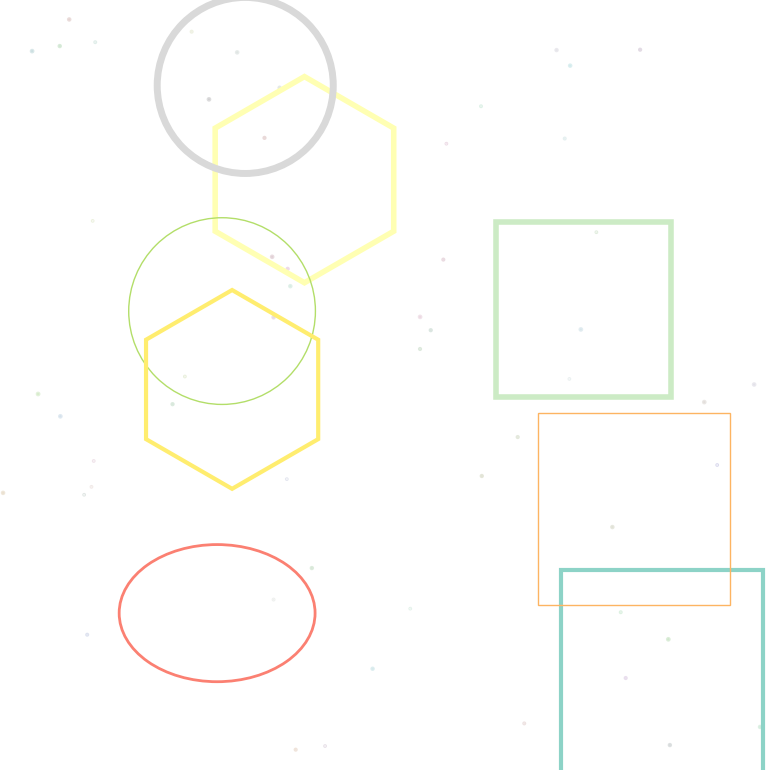[{"shape": "square", "thickness": 1.5, "radius": 0.66, "center": [0.86, 0.129]}, {"shape": "hexagon", "thickness": 2, "radius": 0.67, "center": [0.395, 0.767]}, {"shape": "oval", "thickness": 1, "radius": 0.64, "center": [0.282, 0.204]}, {"shape": "square", "thickness": 0.5, "radius": 0.62, "center": [0.823, 0.339]}, {"shape": "circle", "thickness": 0.5, "radius": 0.61, "center": [0.288, 0.596]}, {"shape": "circle", "thickness": 2.5, "radius": 0.57, "center": [0.318, 0.889]}, {"shape": "square", "thickness": 2, "radius": 0.57, "center": [0.757, 0.598]}, {"shape": "hexagon", "thickness": 1.5, "radius": 0.65, "center": [0.301, 0.494]}]